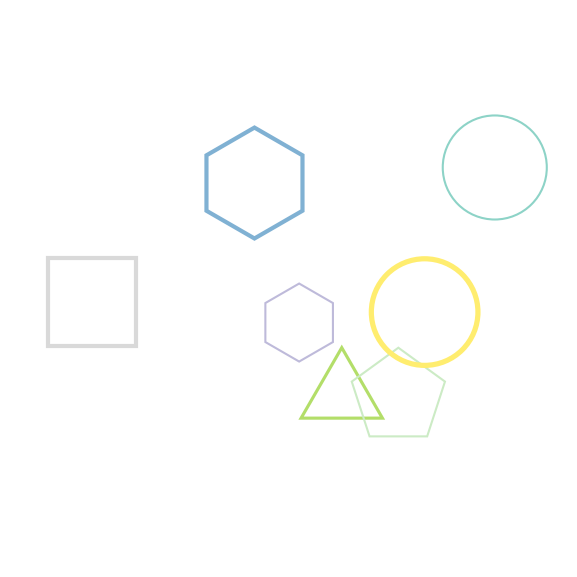[{"shape": "circle", "thickness": 1, "radius": 0.45, "center": [0.857, 0.709]}, {"shape": "hexagon", "thickness": 1, "radius": 0.34, "center": [0.518, 0.441]}, {"shape": "hexagon", "thickness": 2, "radius": 0.48, "center": [0.441, 0.682]}, {"shape": "triangle", "thickness": 1.5, "radius": 0.41, "center": [0.592, 0.316]}, {"shape": "square", "thickness": 2, "radius": 0.38, "center": [0.159, 0.476]}, {"shape": "pentagon", "thickness": 1, "radius": 0.42, "center": [0.69, 0.312]}, {"shape": "circle", "thickness": 2.5, "radius": 0.46, "center": [0.735, 0.459]}]